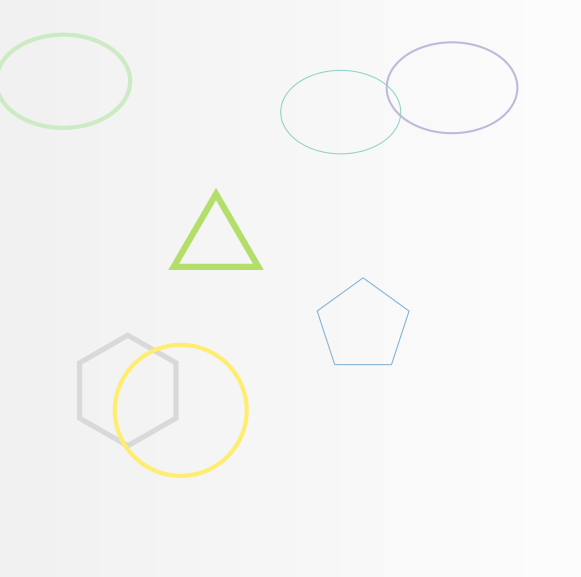[{"shape": "oval", "thickness": 0.5, "radius": 0.52, "center": [0.586, 0.805]}, {"shape": "oval", "thickness": 1, "radius": 0.56, "center": [0.778, 0.847]}, {"shape": "pentagon", "thickness": 0.5, "radius": 0.42, "center": [0.625, 0.435]}, {"shape": "triangle", "thickness": 3, "radius": 0.42, "center": [0.372, 0.579]}, {"shape": "hexagon", "thickness": 2.5, "radius": 0.48, "center": [0.22, 0.323]}, {"shape": "oval", "thickness": 2, "radius": 0.58, "center": [0.109, 0.858]}, {"shape": "circle", "thickness": 2, "radius": 0.57, "center": [0.311, 0.289]}]